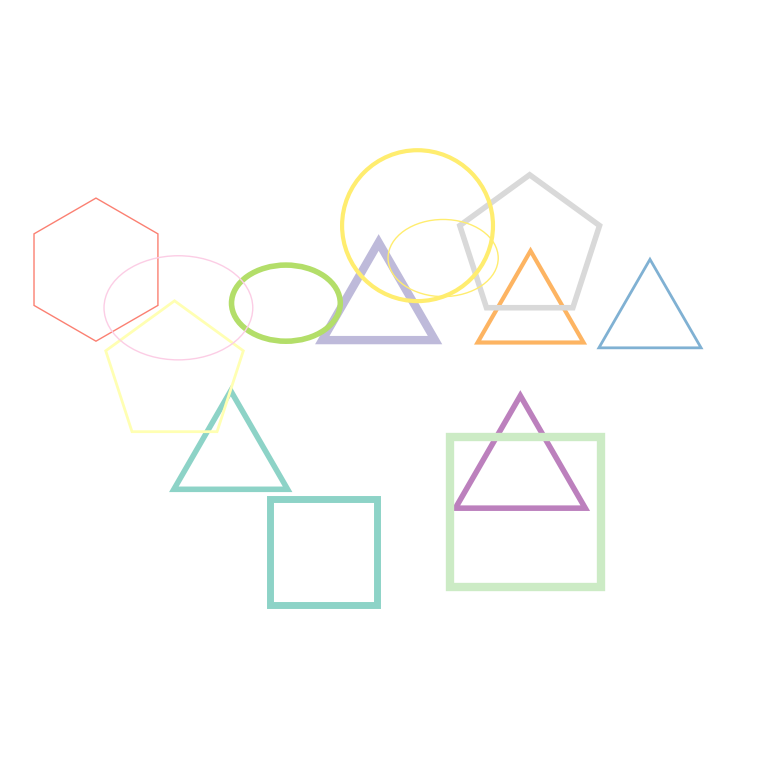[{"shape": "square", "thickness": 2.5, "radius": 0.35, "center": [0.42, 0.283]}, {"shape": "triangle", "thickness": 2, "radius": 0.43, "center": [0.3, 0.407]}, {"shape": "pentagon", "thickness": 1, "radius": 0.47, "center": [0.227, 0.515]}, {"shape": "triangle", "thickness": 3, "radius": 0.42, "center": [0.492, 0.601]}, {"shape": "hexagon", "thickness": 0.5, "radius": 0.46, "center": [0.125, 0.65]}, {"shape": "triangle", "thickness": 1, "radius": 0.38, "center": [0.844, 0.587]}, {"shape": "triangle", "thickness": 1.5, "radius": 0.4, "center": [0.689, 0.595]}, {"shape": "oval", "thickness": 2, "radius": 0.35, "center": [0.371, 0.606]}, {"shape": "oval", "thickness": 0.5, "radius": 0.48, "center": [0.232, 0.6]}, {"shape": "pentagon", "thickness": 2, "radius": 0.48, "center": [0.688, 0.678]}, {"shape": "triangle", "thickness": 2, "radius": 0.49, "center": [0.676, 0.389]}, {"shape": "square", "thickness": 3, "radius": 0.49, "center": [0.682, 0.335]}, {"shape": "circle", "thickness": 1.5, "radius": 0.49, "center": [0.542, 0.707]}, {"shape": "oval", "thickness": 0.5, "radius": 0.36, "center": [0.575, 0.665]}]